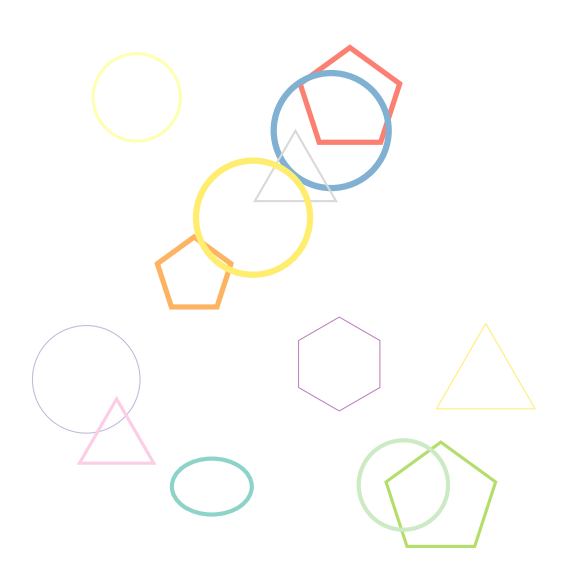[{"shape": "oval", "thickness": 2, "radius": 0.35, "center": [0.367, 0.157]}, {"shape": "circle", "thickness": 1.5, "radius": 0.38, "center": [0.237, 0.831]}, {"shape": "circle", "thickness": 0.5, "radius": 0.47, "center": [0.149, 0.342]}, {"shape": "pentagon", "thickness": 2.5, "radius": 0.45, "center": [0.606, 0.826]}, {"shape": "circle", "thickness": 3, "radius": 0.5, "center": [0.574, 0.773]}, {"shape": "pentagon", "thickness": 2.5, "radius": 0.34, "center": [0.336, 0.522]}, {"shape": "pentagon", "thickness": 1.5, "radius": 0.5, "center": [0.763, 0.134]}, {"shape": "triangle", "thickness": 1.5, "radius": 0.37, "center": [0.202, 0.234]}, {"shape": "triangle", "thickness": 1, "radius": 0.41, "center": [0.512, 0.691]}, {"shape": "hexagon", "thickness": 0.5, "radius": 0.41, "center": [0.587, 0.369]}, {"shape": "circle", "thickness": 2, "radius": 0.39, "center": [0.699, 0.159]}, {"shape": "triangle", "thickness": 0.5, "radius": 0.49, "center": [0.841, 0.341]}, {"shape": "circle", "thickness": 3, "radius": 0.49, "center": [0.438, 0.622]}]